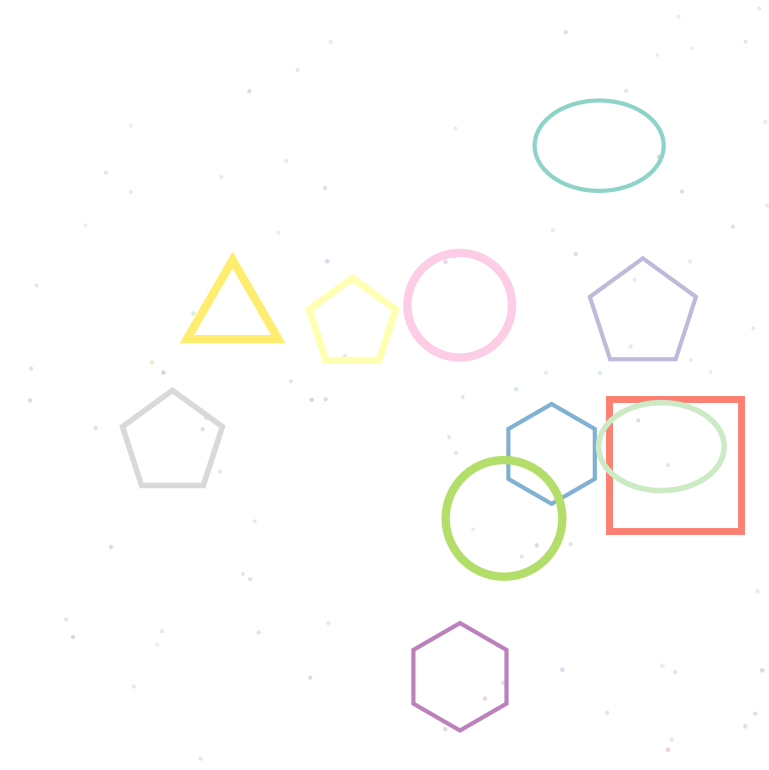[{"shape": "oval", "thickness": 1.5, "radius": 0.42, "center": [0.778, 0.811]}, {"shape": "pentagon", "thickness": 2.5, "radius": 0.3, "center": [0.458, 0.58]}, {"shape": "pentagon", "thickness": 1.5, "radius": 0.36, "center": [0.835, 0.592]}, {"shape": "square", "thickness": 2.5, "radius": 0.43, "center": [0.877, 0.396]}, {"shape": "hexagon", "thickness": 1.5, "radius": 0.32, "center": [0.716, 0.41]}, {"shape": "circle", "thickness": 3, "radius": 0.38, "center": [0.655, 0.327]}, {"shape": "circle", "thickness": 3, "radius": 0.34, "center": [0.597, 0.604]}, {"shape": "pentagon", "thickness": 2, "radius": 0.34, "center": [0.224, 0.425]}, {"shape": "hexagon", "thickness": 1.5, "radius": 0.35, "center": [0.597, 0.121]}, {"shape": "oval", "thickness": 2, "radius": 0.41, "center": [0.859, 0.42]}, {"shape": "triangle", "thickness": 3, "radius": 0.34, "center": [0.302, 0.594]}]